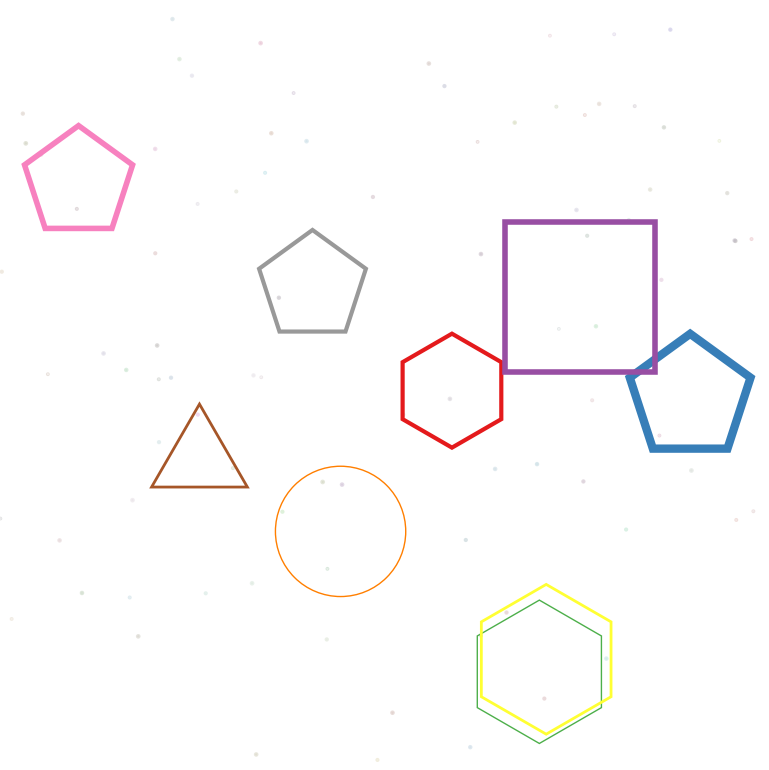[{"shape": "hexagon", "thickness": 1.5, "radius": 0.37, "center": [0.587, 0.493]}, {"shape": "pentagon", "thickness": 3, "radius": 0.41, "center": [0.896, 0.484]}, {"shape": "hexagon", "thickness": 0.5, "radius": 0.47, "center": [0.7, 0.128]}, {"shape": "square", "thickness": 2, "radius": 0.49, "center": [0.753, 0.614]}, {"shape": "circle", "thickness": 0.5, "radius": 0.42, "center": [0.442, 0.31]}, {"shape": "hexagon", "thickness": 1, "radius": 0.49, "center": [0.709, 0.144]}, {"shape": "triangle", "thickness": 1, "radius": 0.36, "center": [0.259, 0.403]}, {"shape": "pentagon", "thickness": 2, "radius": 0.37, "center": [0.102, 0.763]}, {"shape": "pentagon", "thickness": 1.5, "radius": 0.36, "center": [0.406, 0.628]}]